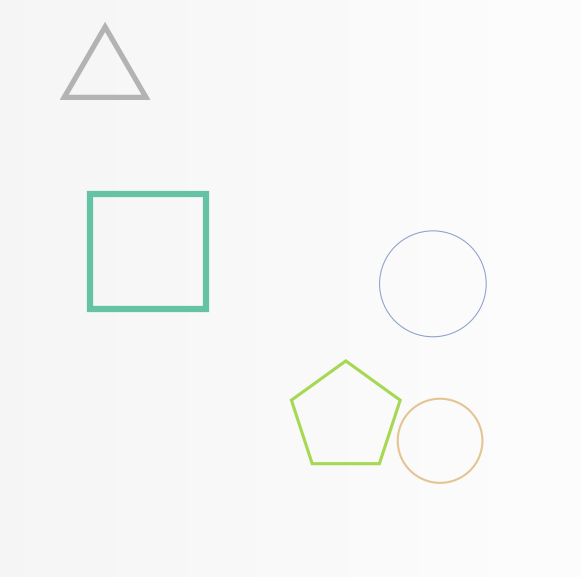[{"shape": "square", "thickness": 3, "radius": 0.5, "center": [0.254, 0.563]}, {"shape": "circle", "thickness": 0.5, "radius": 0.46, "center": [0.745, 0.508]}, {"shape": "pentagon", "thickness": 1.5, "radius": 0.49, "center": [0.595, 0.276]}, {"shape": "circle", "thickness": 1, "radius": 0.36, "center": [0.757, 0.236]}, {"shape": "triangle", "thickness": 2.5, "radius": 0.41, "center": [0.181, 0.871]}]